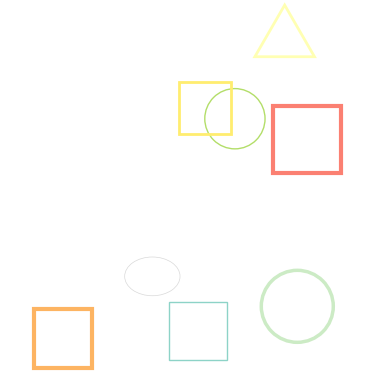[{"shape": "square", "thickness": 1, "radius": 0.38, "center": [0.515, 0.14]}, {"shape": "triangle", "thickness": 2, "radius": 0.45, "center": [0.739, 0.897]}, {"shape": "square", "thickness": 3, "radius": 0.44, "center": [0.797, 0.638]}, {"shape": "square", "thickness": 3, "radius": 0.38, "center": [0.165, 0.121]}, {"shape": "circle", "thickness": 1, "radius": 0.39, "center": [0.61, 0.692]}, {"shape": "oval", "thickness": 0.5, "radius": 0.36, "center": [0.396, 0.282]}, {"shape": "circle", "thickness": 2.5, "radius": 0.47, "center": [0.772, 0.204]}, {"shape": "square", "thickness": 2, "radius": 0.34, "center": [0.532, 0.721]}]